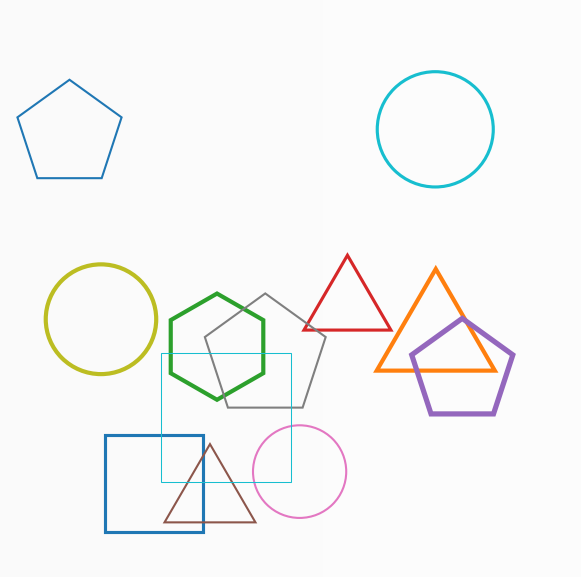[{"shape": "square", "thickness": 1.5, "radius": 0.42, "center": [0.265, 0.162]}, {"shape": "pentagon", "thickness": 1, "radius": 0.47, "center": [0.12, 0.767]}, {"shape": "triangle", "thickness": 2, "radius": 0.59, "center": [0.75, 0.416]}, {"shape": "hexagon", "thickness": 2, "radius": 0.46, "center": [0.373, 0.399]}, {"shape": "triangle", "thickness": 1.5, "radius": 0.43, "center": [0.598, 0.471]}, {"shape": "pentagon", "thickness": 2.5, "radius": 0.46, "center": [0.795, 0.356]}, {"shape": "triangle", "thickness": 1, "radius": 0.45, "center": [0.361, 0.14]}, {"shape": "circle", "thickness": 1, "radius": 0.4, "center": [0.515, 0.182]}, {"shape": "pentagon", "thickness": 1, "radius": 0.55, "center": [0.456, 0.382]}, {"shape": "circle", "thickness": 2, "radius": 0.48, "center": [0.174, 0.446]}, {"shape": "circle", "thickness": 1.5, "radius": 0.5, "center": [0.749, 0.775]}, {"shape": "square", "thickness": 0.5, "radius": 0.56, "center": [0.388, 0.277]}]